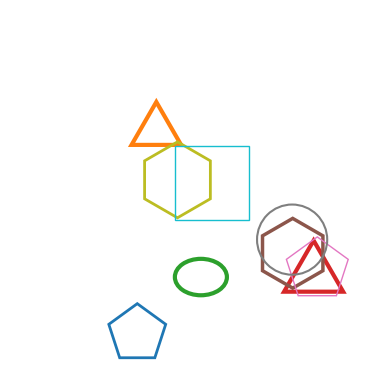[{"shape": "pentagon", "thickness": 2, "radius": 0.39, "center": [0.357, 0.134]}, {"shape": "triangle", "thickness": 3, "radius": 0.37, "center": [0.406, 0.661]}, {"shape": "oval", "thickness": 3, "radius": 0.34, "center": [0.522, 0.28]}, {"shape": "triangle", "thickness": 3, "radius": 0.44, "center": [0.815, 0.287]}, {"shape": "hexagon", "thickness": 2.5, "radius": 0.45, "center": [0.76, 0.342]}, {"shape": "pentagon", "thickness": 1, "radius": 0.42, "center": [0.824, 0.3]}, {"shape": "circle", "thickness": 1.5, "radius": 0.46, "center": [0.759, 0.378]}, {"shape": "hexagon", "thickness": 2, "radius": 0.49, "center": [0.461, 0.533]}, {"shape": "square", "thickness": 1, "radius": 0.48, "center": [0.55, 0.525]}]